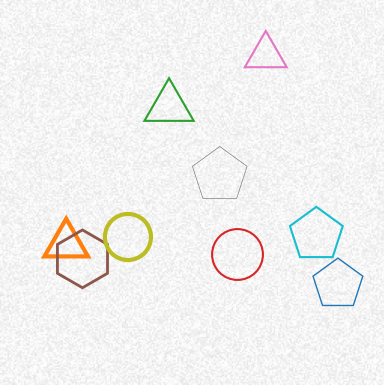[{"shape": "pentagon", "thickness": 1, "radius": 0.34, "center": [0.878, 0.262]}, {"shape": "triangle", "thickness": 3, "radius": 0.33, "center": [0.172, 0.367]}, {"shape": "triangle", "thickness": 1.5, "radius": 0.37, "center": [0.439, 0.723]}, {"shape": "circle", "thickness": 1.5, "radius": 0.33, "center": [0.617, 0.339]}, {"shape": "hexagon", "thickness": 2, "radius": 0.38, "center": [0.214, 0.328]}, {"shape": "triangle", "thickness": 1.5, "radius": 0.31, "center": [0.69, 0.857]}, {"shape": "pentagon", "thickness": 0.5, "radius": 0.37, "center": [0.571, 0.545]}, {"shape": "circle", "thickness": 3, "radius": 0.3, "center": [0.332, 0.384]}, {"shape": "pentagon", "thickness": 1.5, "radius": 0.36, "center": [0.822, 0.391]}]